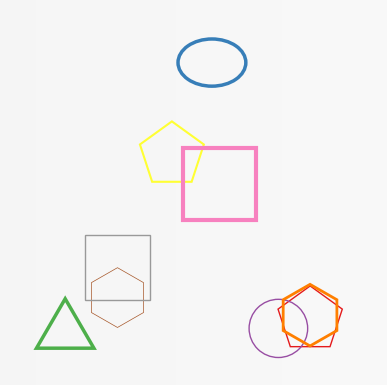[{"shape": "pentagon", "thickness": 1, "radius": 0.44, "center": [0.8, 0.17]}, {"shape": "oval", "thickness": 2.5, "radius": 0.44, "center": [0.547, 0.837]}, {"shape": "triangle", "thickness": 2.5, "radius": 0.43, "center": [0.168, 0.138]}, {"shape": "circle", "thickness": 1, "radius": 0.38, "center": [0.718, 0.147]}, {"shape": "hexagon", "thickness": 2, "radius": 0.4, "center": [0.8, 0.181]}, {"shape": "pentagon", "thickness": 1.5, "radius": 0.43, "center": [0.444, 0.598]}, {"shape": "hexagon", "thickness": 0.5, "radius": 0.39, "center": [0.303, 0.227]}, {"shape": "square", "thickness": 3, "radius": 0.47, "center": [0.567, 0.522]}, {"shape": "square", "thickness": 1, "radius": 0.42, "center": [0.304, 0.305]}]